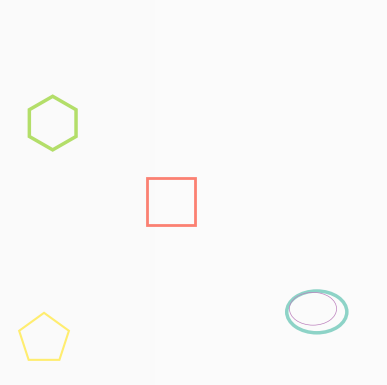[{"shape": "oval", "thickness": 2.5, "radius": 0.39, "center": [0.818, 0.19]}, {"shape": "square", "thickness": 2, "radius": 0.31, "center": [0.441, 0.478]}, {"shape": "hexagon", "thickness": 2.5, "radius": 0.35, "center": [0.136, 0.68]}, {"shape": "oval", "thickness": 0.5, "radius": 0.3, "center": [0.808, 0.198]}, {"shape": "pentagon", "thickness": 1.5, "radius": 0.34, "center": [0.114, 0.12]}]